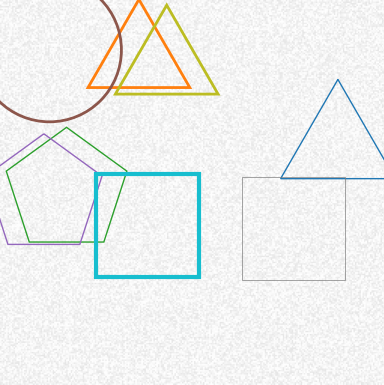[{"shape": "triangle", "thickness": 1, "radius": 0.86, "center": [0.878, 0.622]}, {"shape": "triangle", "thickness": 2, "radius": 0.76, "center": [0.361, 0.849]}, {"shape": "pentagon", "thickness": 1, "radius": 0.82, "center": [0.173, 0.505]}, {"shape": "pentagon", "thickness": 1, "radius": 0.79, "center": [0.114, 0.494]}, {"shape": "circle", "thickness": 2, "radius": 0.93, "center": [0.129, 0.87]}, {"shape": "square", "thickness": 0.5, "radius": 0.67, "center": [0.761, 0.407]}, {"shape": "triangle", "thickness": 2, "radius": 0.77, "center": [0.433, 0.833]}, {"shape": "square", "thickness": 3, "radius": 0.67, "center": [0.383, 0.414]}]